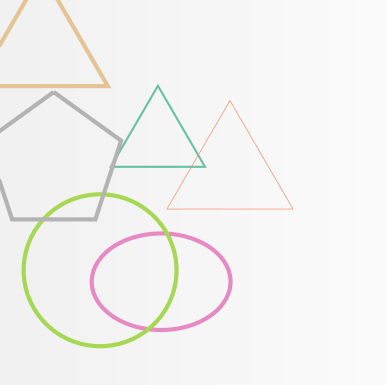[{"shape": "triangle", "thickness": 1.5, "radius": 0.7, "center": [0.408, 0.637]}, {"shape": "triangle", "thickness": 0.5, "radius": 0.94, "center": [0.593, 0.551]}, {"shape": "oval", "thickness": 3, "radius": 0.9, "center": [0.416, 0.268]}, {"shape": "circle", "thickness": 3, "radius": 0.99, "center": [0.258, 0.298]}, {"shape": "triangle", "thickness": 3, "radius": 0.98, "center": [0.108, 0.875]}, {"shape": "pentagon", "thickness": 3, "radius": 0.91, "center": [0.139, 0.578]}]